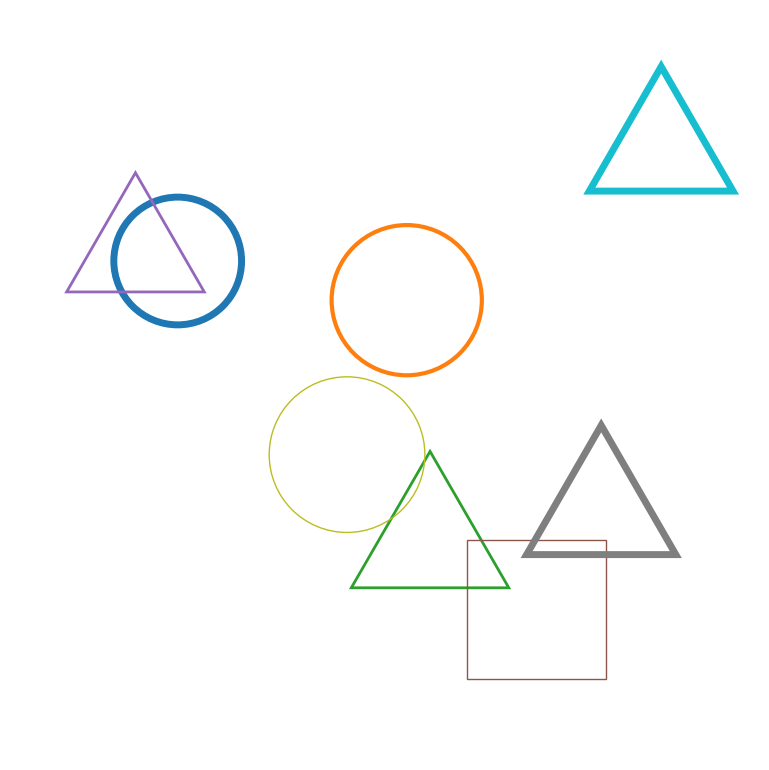[{"shape": "circle", "thickness": 2.5, "radius": 0.41, "center": [0.231, 0.661]}, {"shape": "circle", "thickness": 1.5, "radius": 0.49, "center": [0.528, 0.61]}, {"shape": "triangle", "thickness": 1, "radius": 0.59, "center": [0.559, 0.296]}, {"shape": "triangle", "thickness": 1, "radius": 0.52, "center": [0.176, 0.672]}, {"shape": "square", "thickness": 0.5, "radius": 0.45, "center": [0.696, 0.208]}, {"shape": "triangle", "thickness": 2.5, "radius": 0.56, "center": [0.781, 0.336]}, {"shape": "circle", "thickness": 0.5, "radius": 0.51, "center": [0.451, 0.41]}, {"shape": "triangle", "thickness": 2.5, "radius": 0.54, "center": [0.859, 0.806]}]